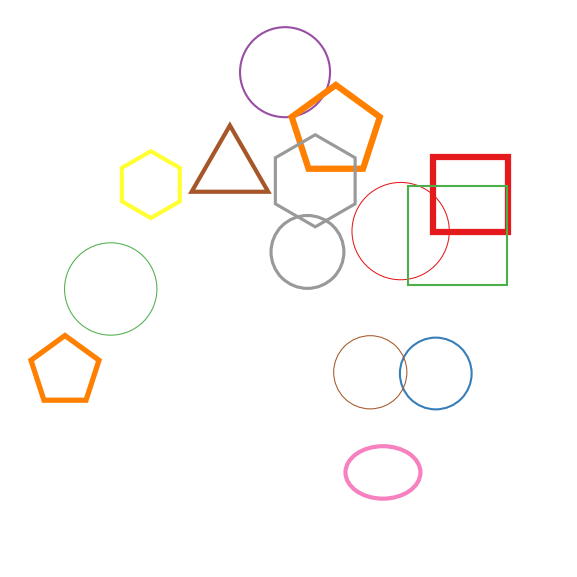[{"shape": "circle", "thickness": 0.5, "radius": 0.42, "center": [0.694, 0.599]}, {"shape": "square", "thickness": 3, "radius": 0.33, "center": [0.815, 0.662]}, {"shape": "circle", "thickness": 1, "radius": 0.31, "center": [0.755, 0.352]}, {"shape": "circle", "thickness": 0.5, "radius": 0.4, "center": [0.192, 0.499]}, {"shape": "square", "thickness": 1, "radius": 0.43, "center": [0.792, 0.591]}, {"shape": "circle", "thickness": 1, "radius": 0.39, "center": [0.494, 0.874]}, {"shape": "pentagon", "thickness": 3, "radius": 0.4, "center": [0.581, 0.772]}, {"shape": "pentagon", "thickness": 2.5, "radius": 0.31, "center": [0.113, 0.356]}, {"shape": "hexagon", "thickness": 2, "radius": 0.29, "center": [0.261, 0.679]}, {"shape": "circle", "thickness": 0.5, "radius": 0.32, "center": [0.641, 0.354]}, {"shape": "triangle", "thickness": 2, "radius": 0.38, "center": [0.398, 0.705]}, {"shape": "oval", "thickness": 2, "radius": 0.32, "center": [0.663, 0.181]}, {"shape": "hexagon", "thickness": 1.5, "radius": 0.4, "center": [0.546, 0.686]}, {"shape": "circle", "thickness": 1.5, "radius": 0.32, "center": [0.532, 0.563]}]